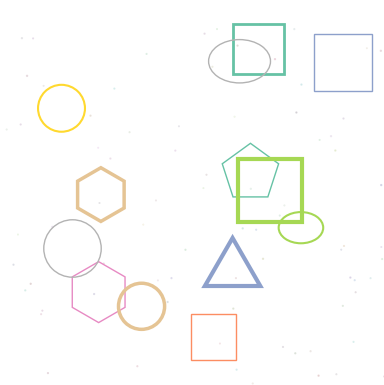[{"shape": "square", "thickness": 2, "radius": 0.33, "center": [0.671, 0.873]}, {"shape": "pentagon", "thickness": 1, "radius": 0.38, "center": [0.65, 0.551]}, {"shape": "square", "thickness": 1, "radius": 0.29, "center": [0.554, 0.124]}, {"shape": "square", "thickness": 1, "radius": 0.37, "center": [0.891, 0.838]}, {"shape": "triangle", "thickness": 3, "radius": 0.42, "center": [0.604, 0.299]}, {"shape": "hexagon", "thickness": 1, "radius": 0.4, "center": [0.256, 0.241]}, {"shape": "oval", "thickness": 1.5, "radius": 0.29, "center": [0.782, 0.409]}, {"shape": "square", "thickness": 3, "radius": 0.41, "center": [0.701, 0.504]}, {"shape": "circle", "thickness": 1.5, "radius": 0.3, "center": [0.16, 0.719]}, {"shape": "circle", "thickness": 2.5, "radius": 0.3, "center": [0.368, 0.204]}, {"shape": "hexagon", "thickness": 2.5, "radius": 0.35, "center": [0.262, 0.495]}, {"shape": "oval", "thickness": 1, "radius": 0.4, "center": [0.622, 0.841]}, {"shape": "circle", "thickness": 1, "radius": 0.37, "center": [0.188, 0.355]}]